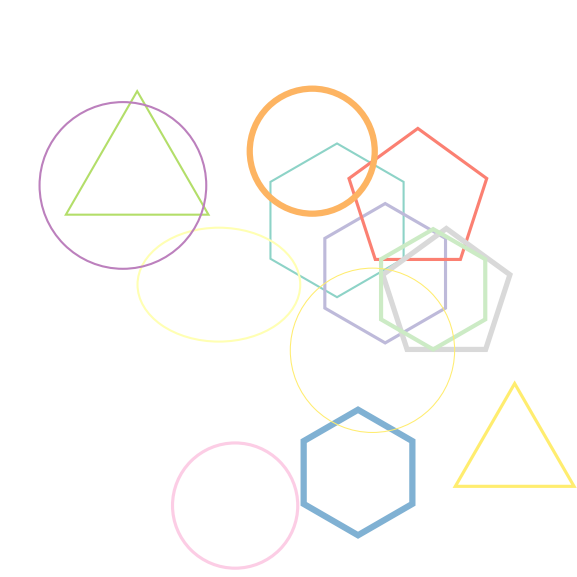[{"shape": "hexagon", "thickness": 1, "radius": 0.67, "center": [0.584, 0.618]}, {"shape": "oval", "thickness": 1, "radius": 0.7, "center": [0.379, 0.506]}, {"shape": "hexagon", "thickness": 1.5, "radius": 0.6, "center": [0.667, 0.526]}, {"shape": "pentagon", "thickness": 1.5, "radius": 0.63, "center": [0.724, 0.651]}, {"shape": "hexagon", "thickness": 3, "radius": 0.54, "center": [0.62, 0.181]}, {"shape": "circle", "thickness": 3, "radius": 0.54, "center": [0.541, 0.737]}, {"shape": "triangle", "thickness": 1, "radius": 0.71, "center": [0.238, 0.699]}, {"shape": "circle", "thickness": 1.5, "radius": 0.54, "center": [0.407, 0.124]}, {"shape": "pentagon", "thickness": 2.5, "radius": 0.58, "center": [0.773, 0.488]}, {"shape": "circle", "thickness": 1, "radius": 0.72, "center": [0.213, 0.678]}, {"shape": "hexagon", "thickness": 2, "radius": 0.52, "center": [0.75, 0.498]}, {"shape": "circle", "thickness": 0.5, "radius": 0.71, "center": [0.645, 0.393]}, {"shape": "triangle", "thickness": 1.5, "radius": 0.59, "center": [0.891, 0.216]}]